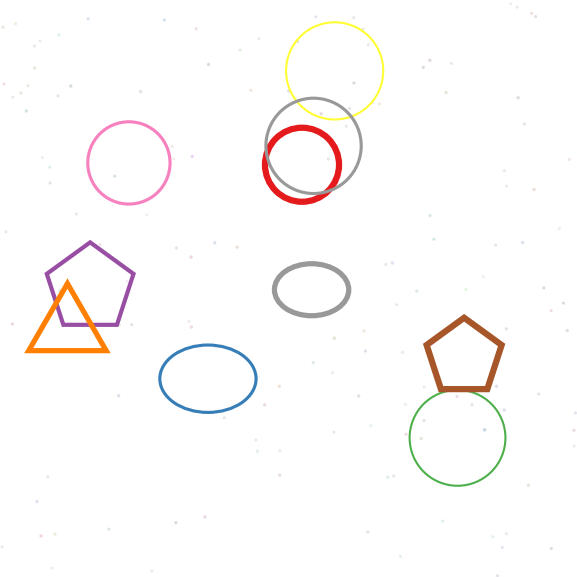[{"shape": "circle", "thickness": 3, "radius": 0.32, "center": [0.523, 0.714]}, {"shape": "oval", "thickness": 1.5, "radius": 0.42, "center": [0.36, 0.343]}, {"shape": "circle", "thickness": 1, "radius": 0.41, "center": [0.792, 0.241]}, {"shape": "pentagon", "thickness": 2, "radius": 0.39, "center": [0.156, 0.501]}, {"shape": "triangle", "thickness": 2.5, "radius": 0.39, "center": [0.117, 0.431]}, {"shape": "circle", "thickness": 1, "radius": 0.42, "center": [0.579, 0.876]}, {"shape": "pentagon", "thickness": 3, "radius": 0.34, "center": [0.804, 0.381]}, {"shape": "circle", "thickness": 1.5, "radius": 0.36, "center": [0.223, 0.717]}, {"shape": "circle", "thickness": 1.5, "radius": 0.41, "center": [0.543, 0.747]}, {"shape": "oval", "thickness": 2.5, "radius": 0.32, "center": [0.54, 0.497]}]